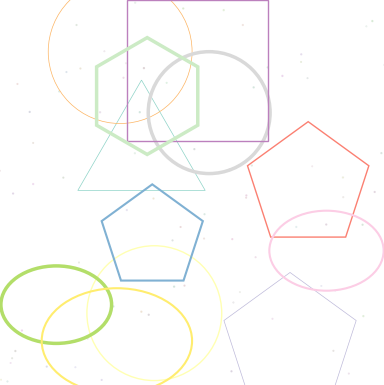[{"shape": "triangle", "thickness": 0.5, "radius": 0.96, "center": [0.368, 0.601]}, {"shape": "circle", "thickness": 1, "radius": 0.88, "center": [0.401, 0.187]}, {"shape": "pentagon", "thickness": 0.5, "radius": 0.9, "center": [0.753, 0.112]}, {"shape": "pentagon", "thickness": 1, "radius": 0.83, "center": [0.8, 0.518]}, {"shape": "pentagon", "thickness": 1.5, "radius": 0.69, "center": [0.395, 0.383]}, {"shape": "circle", "thickness": 0.5, "radius": 0.93, "center": [0.312, 0.866]}, {"shape": "oval", "thickness": 2.5, "radius": 0.72, "center": [0.146, 0.209]}, {"shape": "oval", "thickness": 1.5, "radius": 0.74, "center": [0.848, 0.349]}, {"shape": "circle", "thickness": 2.5, "radius": 0.79, "center": [0.543, 0.707]}, {"shape": "square", "thickness": 1, "radius": 0.92, "center": [0.513, 0.817]}, {"shape": "hexagon", "thickness": 2.5, "radius": 0.76, "center": [0.382, 0.751]}, {"shape": "oval", "thickness": 1.5, "radius": 0.98, "center": [0.304, 0.115]}]